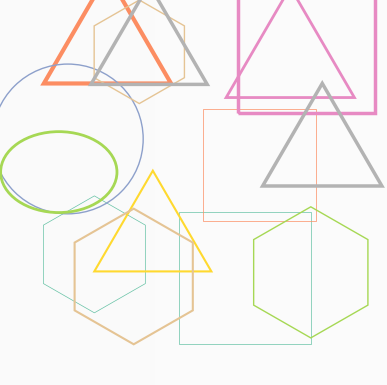[{"shape": "hexagon", "thickness": 0.5, "radius": 0.76, "center": [0.244, 0.339]}, {"shape": "square", "thickness": 0.5, "radius": 0.86, "center": [0.632, 0.279]}, {"shape": "triangle", "thickness": 3, "radius": 0.95, "center": [0.277, 0.878]}, {"shape": "square", "thickness": 0.5, "radius": 0.73, "center": [0.67, 0.572]}, {"shape": "circle", "thickness": 1, "radius": 0.97, "center": [0.175, 0.639]}, {"shape": "triangle", "thickness": 2, "radius": 0.96, "center": [0.749, 0.842]}, {"shape": "square", "thickness": 2.5, "radius": 0.88, "center": [0.792, 0.884]}, {"shape": "oval", "thickness": 2, "radius": 0.75, "center": [0.152, 0.553]}, {"shape": "hexagon", "thickness": 1, "radius": 0.85, "center": [0.802, 0.293]}, {"shape": "triangle", "thickness": 1.5, "radius": 0.87, "center": [0.394, 0.382]}, {"shape": "hexagon", "thickness": 1.5, "radius": 0.88, "center": [0.345, 0.282]}, {"shape": "hexagon", "thickness": 1, "radius": 0.67, "center": [0.359, 0.866]}, {"shape": "triangle", "thickness": 2.5, "radius": 0.89, "center": [0.832, 0.606]}, {"shape": "triangle", "thickness": 2.5, "radius": 0.87, "center": [0.385, 0.867]}]